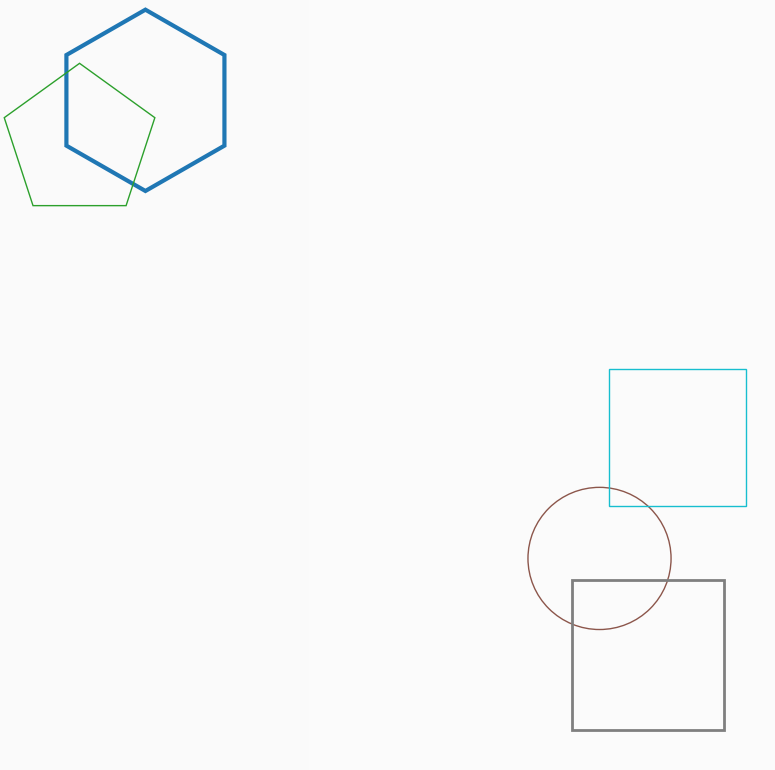[{"shape": "hexagon", "thickness": 1.5, "radius": 0.59, "center": [0.188, 0.87]}, {"shape": "pentagon", "thickness": 0.5, "radius": 0.51, "center": [0.103, 0.816]}, {"shape": "circle", "thickness": 0.5, "radius": 0.46, "center": [0.774, 0.275]}, {"shape": "square", "thickness": 1, "radius": 0.49, "center": [0.836, 0.149]}, {"shape": "square", "thickness": 0.5, "radius": 0.44, "center": [0.875, 0.432]}]